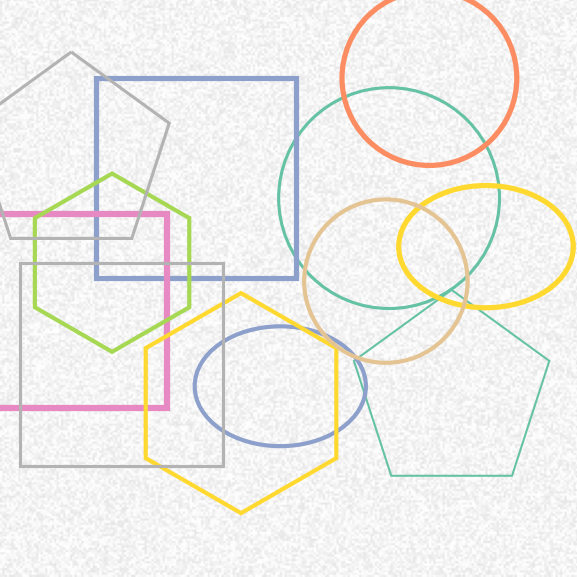[{"shape": "circle", "thickness": 1.5, "radius": 0.96, "center": [0.674, 0.656]}, {"shape": "pentagon", "thickness": 1, "radius": 0.89, "center": [0.782, 0.319]}, {"shape": "circle", "thickness": 2.5, "radius": 0.76, "center": [0.744, 0.864]}, {"shape": "square", "thickness": 2.5, "radius": 0.87, "center": [0.34, 0.691]}, {"shape": "oval", "thickness": 2, "radius": 0.74, "center": [0.485, 0.33]}, {"shape": "square", "thickness": 3, "radius": 0.84, "center": [0.122, 0.46]}, {"shape": "hexagon", "thickness": 2, "radius": 0.77, "center": [0.194, 0.544]}, {"shape": "hexagon", "thickness": 2, "radius": 0.95, "center": [0.417, 0.301]}, {"shape": "oval", "thickness": 2.5, "radius": 0.76, "center": [0.842, 0.572]}, {"shape": "circle", "thickness": 2, "radius": 0.71, "center": [0.668, 0.512]}, {"shape": "square", "thickness": 1.5, "radius": 0.88, "center": [0.211, 0.368]}, {"shape": "pentagon", "thickness": 1.5, "radius": 0.89, "center": [0.123, 0.731]}]